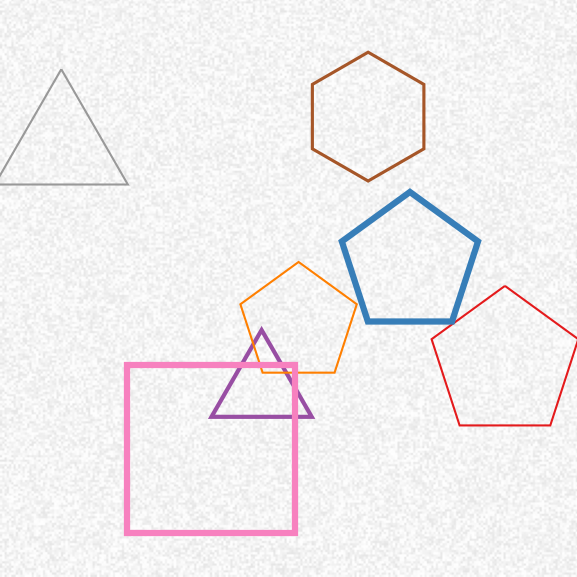[{"shape": "pentagon", "thickness": 1, "radius": 0.67, "center": [0.874, 0.371]}, {"shape": "pentagon", "thickness": 3, "radius": 0.62, "center": [0.71, 0.543]}, {"shape": "triangle", "thickness": 2, "radius": 0.5, "center": [0.453, 0.327]}, {"shape": "pentagon", "thickness": 1, "radius": 0.53, "center": [0.517, 0.44]}, {"shape": "hexagon", "thickness": 1.5, "radius": 0.56, "center": [0.637, 0.797]}, {"shape": "square", "thickness": 3, "radius": 0.73, "center": [0.365, 0.221]}, {"shape": "triangle", "thickness": 1, "radius": 0.67, "center": [0.106, 0.746]}]